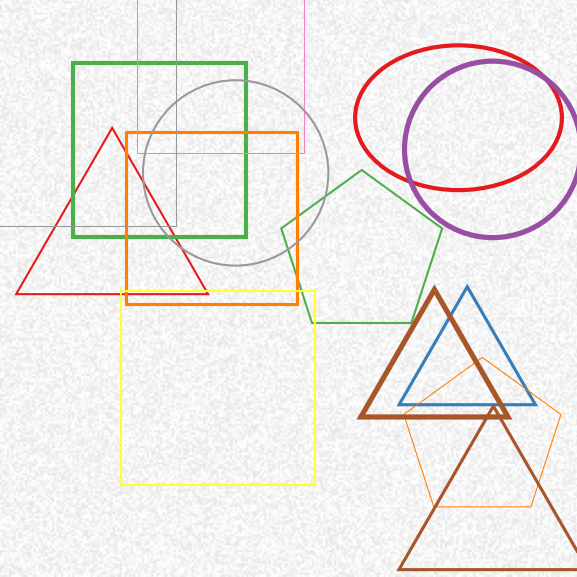[{"shape": "triangle", "thickness": 1, "radius": 0.96, "center": [0.194, 0.586]}, {"shape": "oval", "thickness": 2, "radius": 0.9, "center": [0.794, 0.795]}, {"shape": "triangle", "thickness": 1.5, "radius": 0.68, "center": [0.809, 0.366]}, {"shape": "square", "thickness": 2, "radius": 0.75, "center": [0.276, 0.74]}, {"shape": "pentagon", "thickness": 1, "radius": 0.73, "center": [0.626, 0.558]}, {"shape": "circle", "thickness": 2.5, "radius": 0.76, "center": [0.853, 0.74]}, {"shape": "pentagon", "thickness": 0.5, "radius": 0.72, "center": [0.835, 0.237]}, {"shape": "square", "thickness": 1.5, "radius": 0.74, "center": [0.366, 0.622]}, {"shape": "square", "thickness": 1, "radius": 0.84, "center": [0.378, 0.328]}, {"shape": "triangle", "thickness": 2.5, "radius": 0.74, "center": [0.752, 0.351]}, {"shape": "triangle", "thickness": 1.5, "radius": 0.94, "center": [0.854, 0.107]}, {"shape": "square", "thickness": 0.5, "radius": 0.72, "center": [0.382, 0.879]}, {"shape": "circle", "thickness": 1, "radius": 0.8, "center": [0.408, 0.7]}, {"shape": "square", "thickness": 0.5, "radius": 1.0, "center": [0.106, 0.807]}]